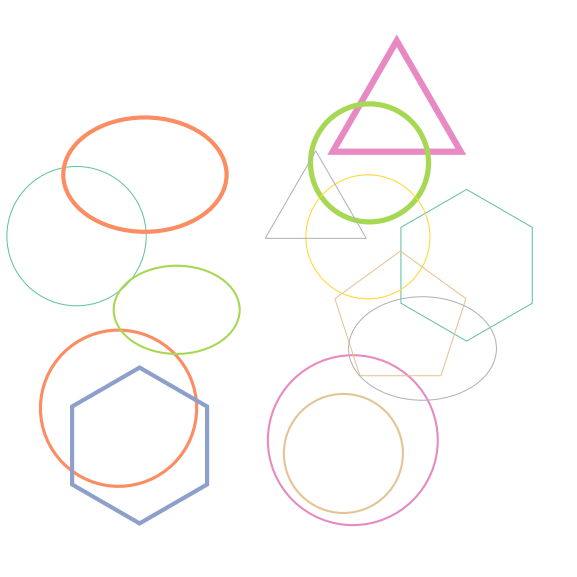[{"shape": "hexagon", "thickness": 0.5, "radius": 0.66, "center": [0.808, 0.54]}, {"shape": "circle", "thickness": 0.5, "radius": 0.6, "center": [0.133, 0.59]}, {"shape": "circle", "thickness": 1.5, "radius": 0.68, "center": [0.205, 0.292]}, {"shape": "oval", "thickness": 2, "radius": 0.71, "center": [0.251, 0.697]}, {"shape": "hexagon", "thickness": 2, "radius": 0.67, "center": [0.242, 0.228]}, {"shape": "triangle", "thickness": 3, "radius": 0.64, "center": [0.687, 0.8]}, {"shape": "circle", "thickness": 1, "radius": 0.74, "center": [0.611, 0.237]}, {"shape": "oval", "thickness": 1, "radius": 0.55, "center": [0.306, 0.463]}, {"shape": "circle", "thickness": 2.5, "radius": 0.51, "center": [0.64, 0.717]}, {"shape": "circle", "thickness": 0.5, "radius": 0.54, "center": [0.637, 0.589]}, {"shape": "pentagon", "thickness": 0.5, "radius": 0.6, "center": [0.693, 0.445]}, {"shape": "circle", "thickness": 1, "radius": 0.52, "center": [0.595, 0.214]}, {"shape": "oval", "thickness": 0.5, "radius": 0.64, "center": [0.732, 0.396]}, {"shape": "triangle", "thickness": 0.5, "radius": 0.51, "center": [0.547, 0.637]}]